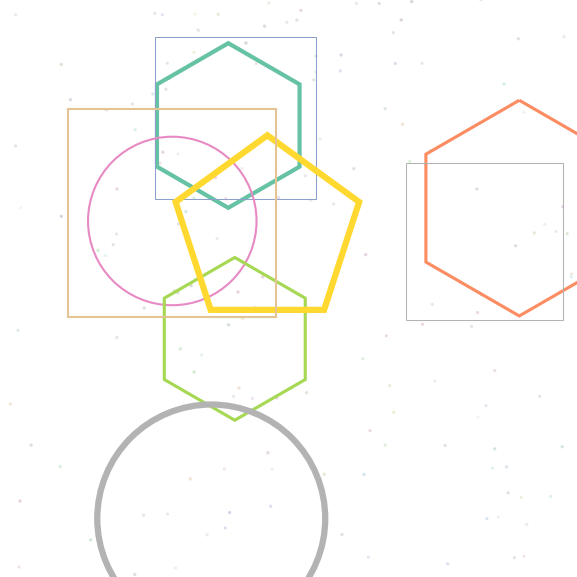[{"shape": "hexagon", "thickness": 2, "radius": 0.71, "center": [0.395, 0.782]}, {"shape": "hexagon", "thickness": 1.5, "radius": 0.93, "center": [0.899, 0.639]}, {"shape": "square", "thickness": 0.5, "radius": 0.7, "center": [0.408, 0.795]}, {"shape": "circle", "thickness": 1, "radius": 0.73, "center": [0.298, 0.616]}, {"shape": "hexagon", "thickness": 1.5, "radius": 0.7, "center": [0.407, 0.412]}, {"shape": "pentagon", "thickness": 3, "radius": 0.84, "center": [0.463, 0.598]}, {"shape": "square", "thickness": 1, "radius": 0.9, "center": [0.298, 0.63]}, {"shape": "square", "thickness": 0.5, "radius": 0.68, "center": [0.839, 0.581]}, {"shape": "circle", "thickness": 3, "radius": 0.99, "center": [0.366, 0.101]}]